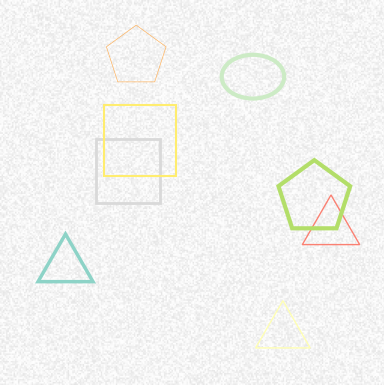[{"shape": "triangle", "thickness": 2.5, "radius": 0.41, "center": [0.17, 0.31]}, {"shape": "triangle", "thickness": 1, "radius": 0.41, "center": [0.735, 0.137]}, {"shape": "triangle", "thickness": 1, "radius": 0.43, "center": [0.86, 0.408]}, {"shape": "pentagon", "thickness": 0.5, "radius": 0.41, "center": [0.354, 0.853]}, {"shape": "pentagon", "thickness": 3, "radius": 0.49, "center": [0.816, 0.486]}, {"shape": "square", "thickness": 2, "radius": 0.42, "center": [0.332, 0.555]}, {"shape": "oval", "thickness": 3, "radius": 0.41, "center": [0.657, 0.801]}, {"shape": "square", "thickness": 1.5, "radius": 0.47, "center": [0.363, 0.635]}]